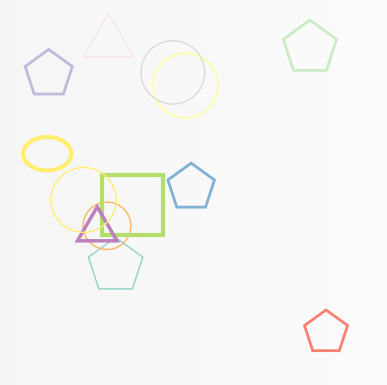[{"shape": "pentagon", "thickness": 1, "radius": 0.37, "center": [0.298, 0.309]}, {"shape": "circle", "thickness": 1.5, "radius": 0.42, "center": [0.479, 0.778]}, {"shape": "pentagon", "thickness": 2, "radius": 0.32, "center": [0.126, 0.808]}, {"shape": "pentagon", "thickness": 2, "radius": 0.29, "center": [0.841, 0.136]}, {"shape": "pentagon", "thickness": 2, "radius": 0.32, "center": [0.493, 0.513]}, {"shape": "circle", "thickness": 1, "radius": 0.31, "center": [0.276, 0.413]}, {"shape": "square", "thickness": 3, "radius": 0.39, "center": [0.342, 0.468]}, {"shape": "triangle", "thickness": 0.5, "radius": 0.37, "center": [0.28, 0.89]}, {"shape": "circle", "thickness": 1, "radius": 0.41, "center": [0.446, 0.812]}, {"shape": "triangle", "thickness": 2.5, "radius": 0.29, "center": [0.251, 0.404]}, {"shape": "pentagon", "thickness": 2, "radius": 0.36, "center": [0.8, 0.876]}, {"shape": "oval", "thickness": 3, "radius": 0.31, "center": [0.122, 0.601]}, {"shape": "circle", "thickness": 1, "radius": 0.42, "center": [0.215, 0.481]}]